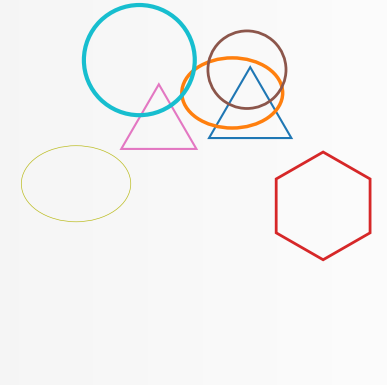[{"shape": "triangle", "thickness": 1.5, "radius": 0.61, "center": [0.646, 0.703]}, {"shape": "oval", "thickness": 2.5, "radius": 0.65, "center": [0.599, 0.759]}, {"shape": "hexagon", "thickness": 2, "radius": 0.7, "center": [0.834, 0.465]}, {"shape": "circle", "thickness": 2, "radius": 0.5, "center": [0.637, 0.819]}, {"shape": "triangle", "thickness": 1.5, "radius": 0.56, "center": [0.41, 0.669]}, {"shape": "oval", "thickness": 0.5, "radius": 0.71, "center": [0.196, 0.523]}, {"shape": "circle", "thickness": 3, "radius": 0.72, "center": [0.36, 0.844]}]